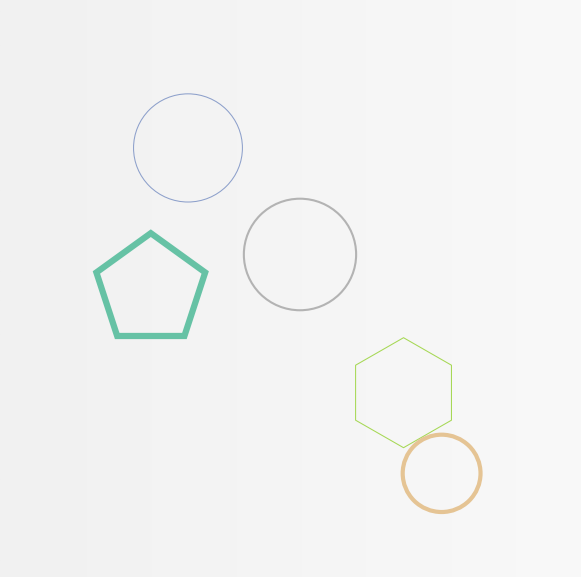[{"shape": "pentagon", "thickness": 3, "radius": 0.49, "center": [0.259, 0.497]}, {"shape": "circle", "thickness": 0.5, "radius": 0.47, "center": [0.323, 0.743]}, {"shape": "hexagon", "thickness": 0.5, "radius": 0.48, "center": [0.694, 0.319]}, {"shape": "circle", "thickness": 2, "radius": 0.33, "center": [0.76, 0.179]}, {"shape": "circle", "thickness": 1, "radius": 0.48, "center": [0.516, 0.558]}]